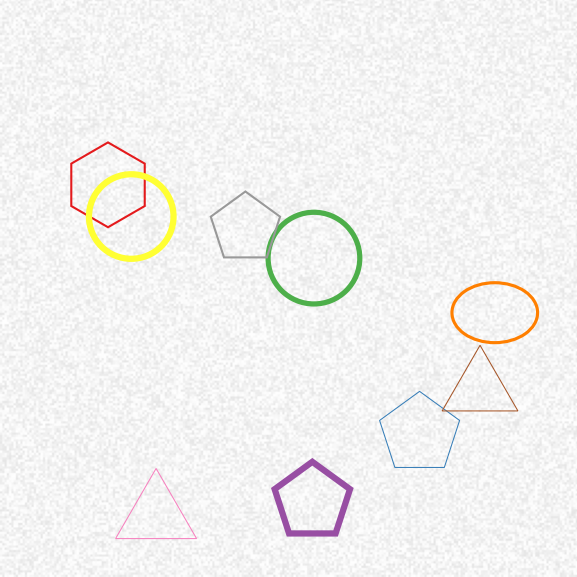[{"shape": "hexagon", "thickness": 1, "radius": 0.37, "center": [0.187, 0.679]}, {"shape": "pentagon", "thickness": 0.5, "radius": 0.36, "center": [0.727, 0.249]}, {"shape": "circle", "thickness": 2.5, "radius": 0.4, "center": [0.544, 0.552]}, {"shape": "pentagon", "thickness": 3, "radius": 0.34, "center": [0.541, 0.131]}, {"shape": "oval", "thickness": 1.5, "radius": 0.37, "center": [0.857, 0.458]}, {"shape": "circle", "thickness": 3, "radius": 0.37, "center": [0.227, 0.624]}, {"shape": "triangle", "thickness": 0.5, "radius": 0.38, "center": [0.831, 0.325]}, {"shape": "triangle", "thickness": 0.5, "radius": 0.4, "center": [0.27, 0.107]}, {"shape": "pentagon", "thickness": 1, "radius": 0.32, "center": [0.425, 0.604]}]